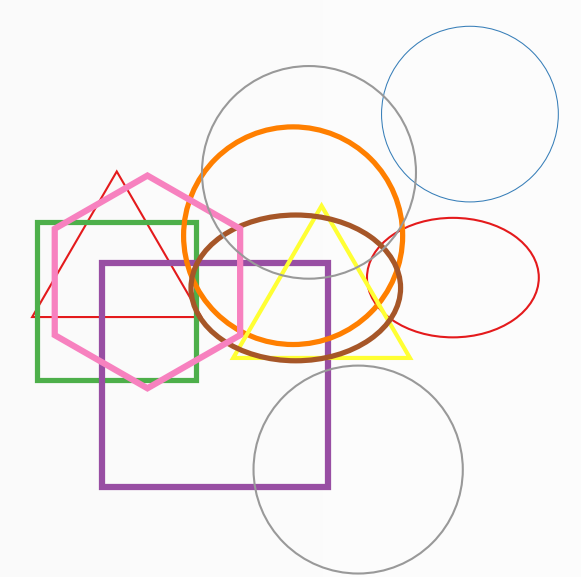[{"shape": "triangle", "thickness": 1, "radius": 0.84, "center": [0.201, 0.534]}, {"shape": "oval", "thickness": 1, "radius": 0.74, "center": [0.779, 0.518]}, {"shape": "circle", "thickness": 0.5, "radius": 0.76, "center": [0.808, 0.802]}, {"shape": "square", "thickness": 2.5, "radius": 0.69, "center": [0.201, 0.478]}, {"shape": "square", "thickness": 3, "radius": 0.97, "center": [0.37, 0.349]}, {"shape": "circle", "thickness": 2.5, "radius": 0.94, "center": [0.504, 0.591]}, {"shape": "triangle", "thickness": 2, "radius": 0.88, "center": [0.553, 0.467]}, {"shape": "oval", "thickness": 2.5, "radius": 0.9, "center": [0.509, 0.501]}, {"shape": "hexagon", "thickness": 3, "radius": 0.92, "center": [0.254, 0.511]}, {"shape": "circle", "thickness": 1, "radius": 0.92, "center": [0.532, 0.701]}, {"shape": "circle", "thickness": 1, "radius": 0.9, "center": [0.616, 0.186]}]